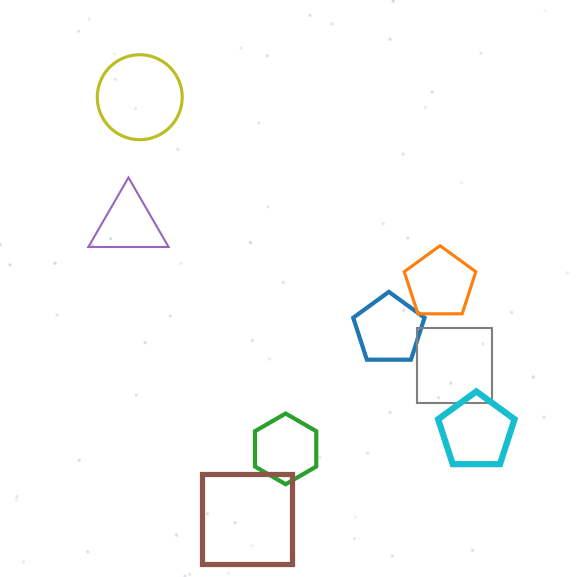[{"shape": "pentagon", "thickness": 2, "radius": 0.32, "center": [0.673, 0.429]}, {"shape": "pentagon", "thickness": 1.5, "radius": 0.33, "center": [0.762, 0.508]}, {"shape": "hexagon", "thickness": 2, "radius": 0.31, "center": [0.495, 0.222]}, {"shape": "triangle", "thickness": 1, "radius": 0.4, "center": [0.222, 0.612]}, {"shape": "square", "thickness": 2.5, "radius": 0.39, "center": [0.428, 0.101]}, {"shape": "square", "thickness": 1, "radius": 0.33, "center": [0.787, 0.367]}, {"shape": "circle", "thickness": 1.5, "radius": 0.37, "center": [0.242, 0.831]}, {"shape": "pentagon", "thickness": 3, "radius": 0.35, "center": [0.825, 0.252]}]